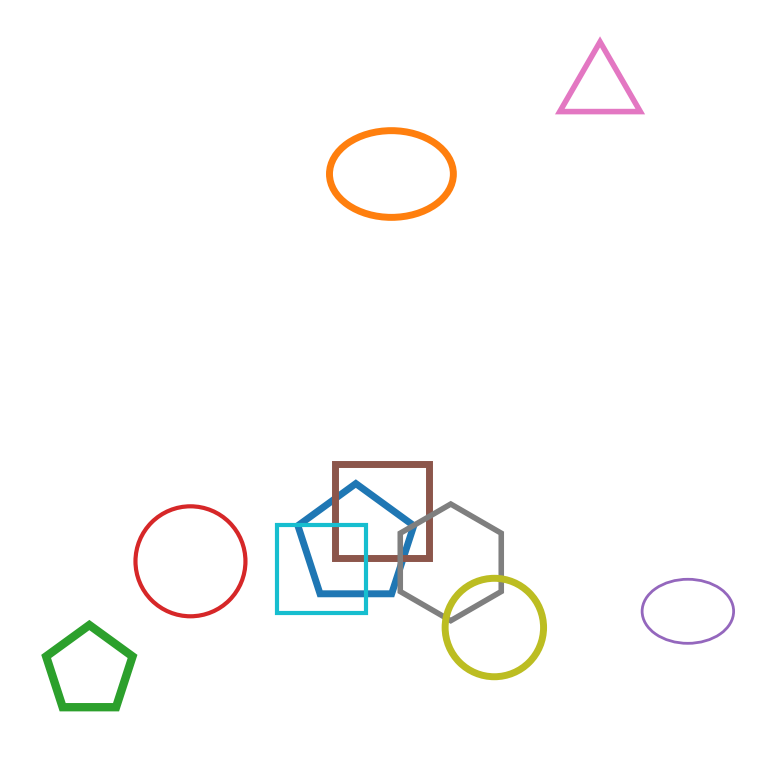[{"shape": "pentagon", "thickness": 2.5, "radius": 0.4, "center": [0.462, 0.293]}, {"shape": "oval", "thickness": 2.5, "radius": 0.4, "center": [0.508, 0.774]}, {"shape": "pentagon", "thickness": 3, "radius": 0.29, "center": [0.116, 0.129]}, {"shape": "circle", "thickness": 1.5, "radius": 0.36, "center": [0.247, 0.271]}, {"shape": "oval", "thickness": 1, "radius": 0.3, "center": [0.893, 0.206]}, {"shape": "square", "thickness": 2.5, "radius": 0.3, "center": [0.496, 0.337]}, {"shape": "triangle", "thickness": 2, "radius": 0.3, "center": [0.779, 0.885]}, {"shape": "hexagon", "thickness": 2, "radius": 0.38, "center": [0.585, 0.27]}, {"shape": "circle", "thickness": 2.5, "radius": 0.32, "center": [0.642, 0.185]}, {"shape": "square", "thickness": 1.5, "radius": 0.29, "center": [0.418, 0.262]}]